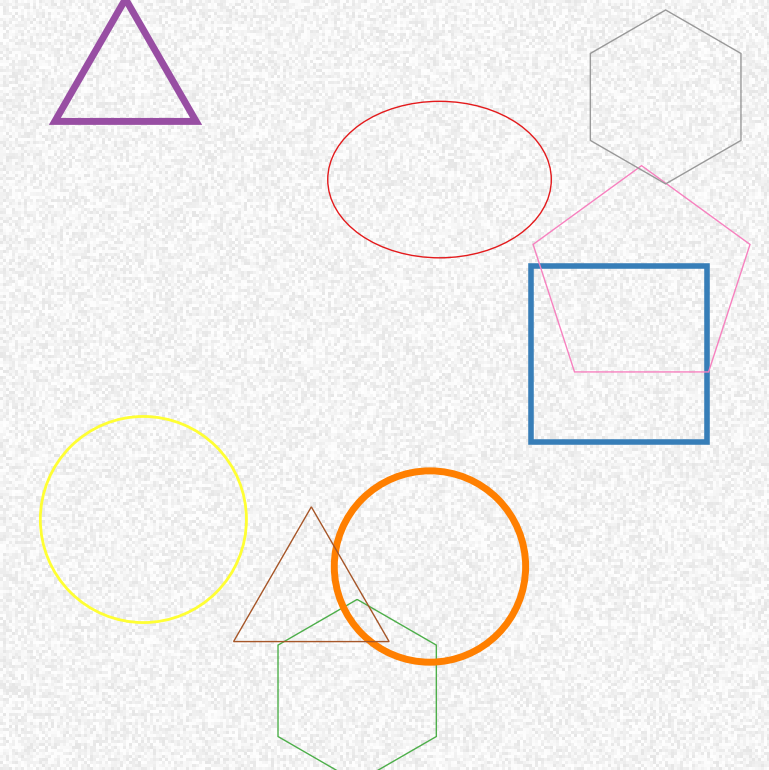[{"shape": "oval", "thickness": 0.5, "radius": 0.73, "center": [0.571, 0.767]}, {"shape": "square", "thickness": 2, "radius": 0.57, "center": [0.804, 0.54]}, {"shape": "hexagon", "thickness": 0.5, "radius": 0.59, "center": [0.464, 0.103]}, {"shape": "triangle", "thickness": 2.5, "radius": 0.53, "center": [0.163, 0.895]}, {"shape": "circle", "thickness": 2.5, "radius": 0.62, "center": [0.558, 0.264]}, {"shape": "circle", "thickness": 1, "radius": 0.67, "center": [0.186, 0.325]}, {"shape": "triangle", "thickness": 0.5, "radius": 0.58, "center": [0.404, 0.225]}, {"shape": "pentagon", "thickness": 0.5, "radius": 0.74, "center": [0.833, 0.637]}, {"shape": "hexagon", "thickness": 0.5, "radius": 0.56, "center": [0.864, 0.874]}]